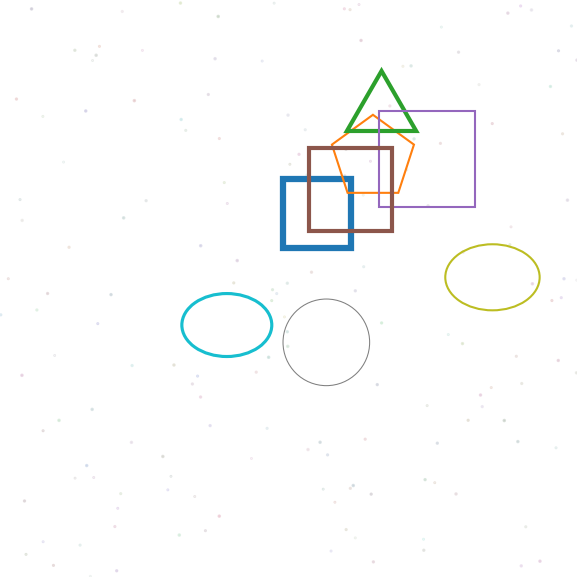[{"shape": "square", "thickness": 3, "radius": 0.3, "center": [0.549, 0.63]}, {"shape": "pentagon", "thickness": 1, "radius": 0.37, "center": [0.646, 0.726]}, {"shape": "triangle", "thickness": 2, "radius": 0.35, "center": [0.661, 0.807]}, {"shape": "square", "thickness": 1, "radius": 0.42, "center": [0.739, 0.724]}, {"shape": "square", "thickness": 2, "radius": 0.36, "center": [0.607, 0.671]}, {"shape": "circle", "thickness": 0.5, "radius": 0.37, "center": [0.565, 0.406]}, {"shape": "oval", "thickness": 1, "radius": 0.41, "center": [0.853, 0.519]}, {"shape": "oval", "thickness": 1.5, "radius": 0.39, "center": [0.393, 0.436]}]